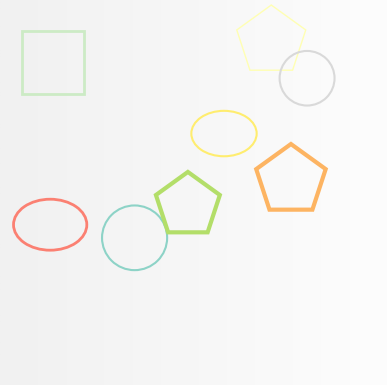[{"shape": "circle", "thickness": 1.5, "radius": 0.42, "center": [0.347, 0.382]}, {"shape": "pentagon", "thickness": 1, "radius": 0.47, "center": [0.7, 0.893]}, {"shape": "oval", "thickness": 2, "radius": 0.47, "center": [0.129, 0.416]}, {"shape": "pentagon", "thickness": 3, "radius": 0.47, "center": [0.751, 0.532]}, {"shape": "pentagon", "thickness": 3, "radius": 0.43, "center": [0.485, 0.467]}, {"shape": "circle", "thickness": 1.5, "radius": 0.35, "center": [0.792, 0.797]}, {"shape": "square", "thickness": 2, "radius": 0.41, "center": [0.137, 0.837]}, {"shape": "oval", "thickness": 1.5, "radius": 0.42, "center": [0.578, 0.653]}]